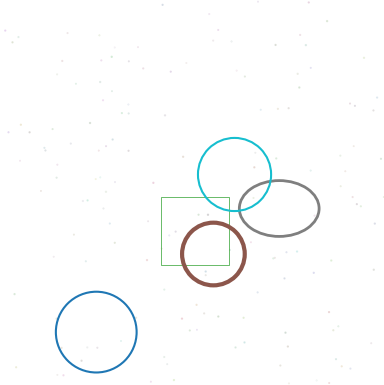[{"shape": "circle", "thickness": 1.5, "radius": 0.52, "center": [0.25, 0.137]}, {"shape": "square", "thickness": 0.5, "radius": 0.44, "center": [0.506, 0.401]}, {"shape": "circle", "thickness": 3, "radius": 0.41, "center": [0.554, 0.34]}, {"shape": "oval", "thickness": 2, "radius": 0.52, "center": [0.725, 0.458]}, {"shape": "circle", "thickness": 1.5, "radius": 0.47, "center": [0.609, 0.547]}]